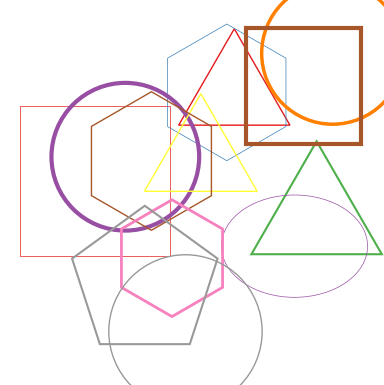[{"shape": "triangle", "thickness": 1, "radius": 0.83, "center": [0.609, 0.758]}, {"shape": "square", "thickness": 0.5, "radius": 0.97, "center": [0.246, 0.531]}, {"shape": "hexagon", "thickness": 0.5, "radius": 0.89, "center": [0.589, 0.76]}, {"shape": "triangle", "thickness": 1.5, "radius": 0.98, "center": [0.822, 0.437]}, {"shape": "oval", "thickness": 0.5, "radius": 0.95, "center": [0.765, 0.361]}, {"shape": "circle", "thickness": 3, "radius": 0.96, "center": [0.325, 0.593]}, {"shape": "circle", "thickness": 2.5, "radius": 0.92, "center": [0.864, 0.862]}, {"shape": "triangle", "thickness": 1, "radius": 0.85, "center": [0.522, 0.588]}, {"shape": "hexagon", "thickness": 1, "radius": 0.9, "center": [0.393, 0.582]}, {"shape": "square", "thickness": 3, "radius": 0.75, "center": [0.789, 0.776]}, {"shape": "hexagon", "thickness": 2, "radius": 0.76, "center": [0.447, 0.329]}, {"shape": "pentagon", "thickness": 1.5, "radius": 0.99, "center": [0.376, 0.267]}, {"shape": "circle", "thickness": 1, "radius": 1.0, "center": [0.482, 0.139]}]